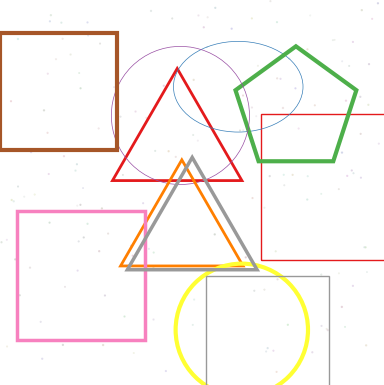[{"shape": "square", "thickness": 1, "radius": 0.95, "center": [0.868, 0.514]}, {"shape": "triangle", "thickness": 2, "radius": 0.97, "center": [0.46, 0.628]}, {"shape": "oval", "thickness": 0.5, "radius": 0.84, "center": [0.619, 0.775]}, {"shape": "pentagon", "thickness": 3, "radius": 0.83, "center": [0.769, 0.715]}, {"shape": "circle", "thickness": 0.5, "radius": 0.9, "center": [0.469, 0.7]}, {"shape": "triangle", "thickness": 2, "radius": 0.92, "center": [0.472, 0.401]}, {"shape": "circle", "thickness": 3, "radius": 0.86, "center": [0.628, 0.143]}, {"shape": "square", "thickness": 3, "radius": 0.76, "center": [0.151, 0.762]}, {"shape": "square", "thickness": 2.5, "radius": 0.84, "center": [0.21, 0.284]}, {"shape": "square", "thickness": 1, "radius": 0.8, "center": [0.695, 0.122]}, {"shape": "triangle", "thickness": 2.5, "radius": 0.97, "center": [0.499, 0.397]}]